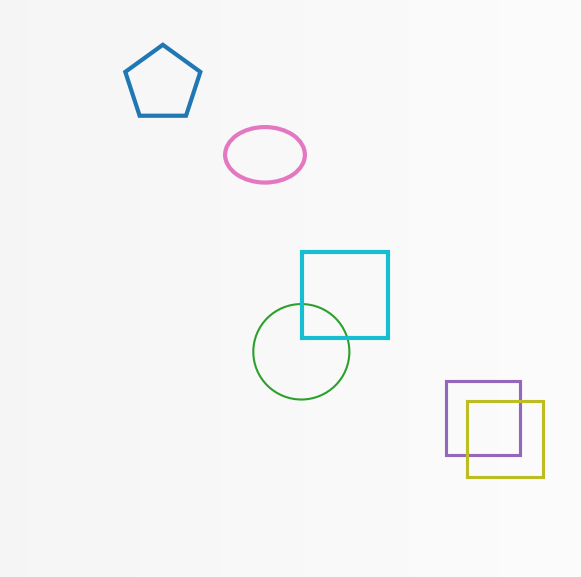[{"shape": "pentagon", "thickness": 2, "radius": 0.34, "center": [0.28, 0.854]}, {"shape": "circle", "thickness": 1, "radius": 0.41, "center": [0.518, 0.39]}, {"shape": "square", "thickness": 1.5, "radius": 0.32, "center": [0.83, 0.276]}, {"shape": "oval", "thickness": 2, "radius": 0.34, "center": [0.456, 0.731]}, {"shape": "square", "thickness": 1.5, "radius": 0.33, "center": [0.869, 0.239]}, {"shape": "square", "thickness": 2, "radius": 0.37, "center": [0.594, 0.489]}]